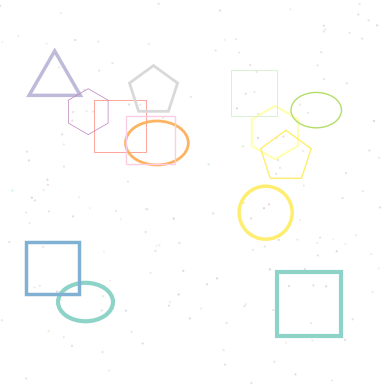[{"shape": "square", "thickness": 3, "radius": 0.41, "center": [0.804, 0.211]}, {"shape": "oval", "thickness": 3, "radius": 0.36, "center": [0.222, 0.215]}, {"shape": "hexagon", "thickness": 1.5, "radius": 0.35, "center": [0.714, 0.656]}, {"shape": "triangle", "thickness": 2.5, "radius": 0.38, "center": [0.142, 0.791]}, {"shape": "square", "thickness": 0.5, "radius": 0.34, "center": [0.311, 0.673]}, {"shape": "square", "thickness": 2.5, "radius": 0.34, "center": [0.136, 0.304]}, {"shape": "oval", "thickness": 2, "radius": 0.41, "center": [0.408, 0.629]}, {"shape": "oval", "thickness": 1, "radius": 0.33, "center": [0.821, 0.714]}, {"shape": "square", "thickness": 1, "radius": 0.31, "center": [0.391, 0.636]}, {"shape": "pentagon", "thickness": 2, "radius": 0.33, "center": [0.399, 0.764]}, {"shape": "hexagon", "thickness": 0.5, "radius": 0.3, "center": [0.229, 0.71]}, {"shape": "square", "thickness": 0.5, "radius": 0.3, "center": [0.66, 0.758]}, {"shape": "pentagon", "thickness": 1, "radius": 0.34, "center": [0.743, 0.593]}, {"shape": "circle", "thickness": 2.5, "radius": 0.34, "center": [0.69, 0.448]}]